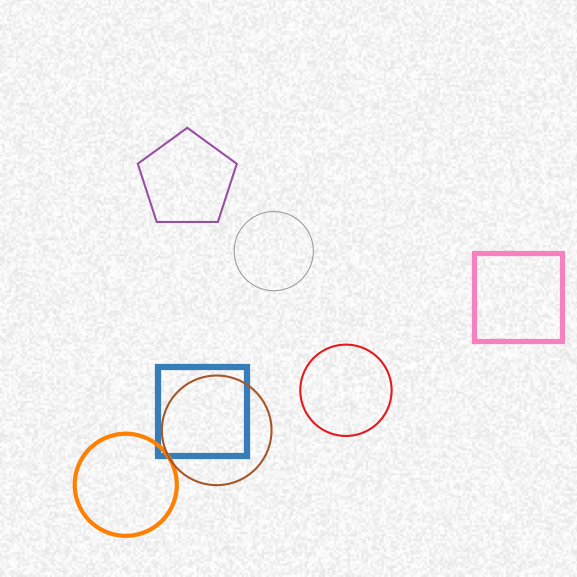[{"shape": "circle", "thickness": 1, "radius": 0.4, "center": [0.599, 0.323]}, {"shape": "square", "thickness": 3, "radius": 0.38, "center": [0.351, 0.286]}, {"shape": "pentagon", "thickness": 1, "radius": 0.45, "center": [0.324, 0.688]}, {"shape": "circle", "thickness": 2, "radius": 0.44, "center": [0.218, 0.16]}, {"shape": "circle", "thickness": 1, "radius": 0.47, "center": [0.375, 0.254]}, {"shape": "square", "thickness": 2.5, "radius": 0.38, "center": [0.896, 0.485]}, {"shape": "circle", "thickness": 0.5, "radius": 0.34, "center": [0.474, 0.564]}]